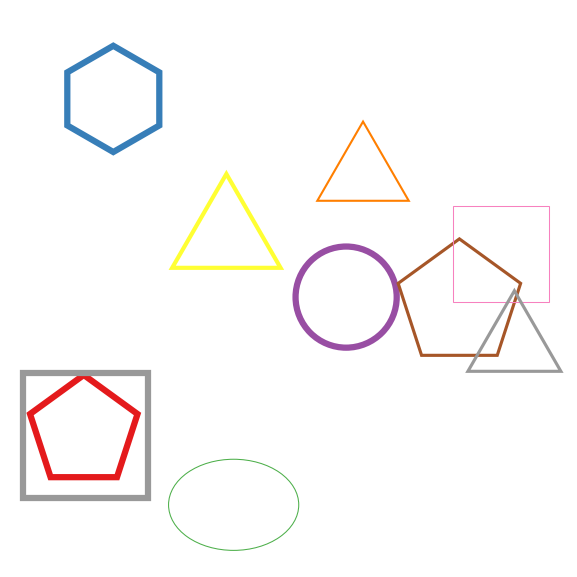[{"shape": "pentagon", "thickness": 3, "radius": 0.49, "center": [0.145, 0.252]}, {"shape": "hexagon", "thickness": 3, "radius": 0.46, "center": [0.196, 0.828]}, {"shape": "oval", "thickness": 0.5, "radius": 0.56, "center": [0.405, 0.125]}, {"shape": "circle", "thickness": 3, "radius": 0.44, "center": [0.599, 0.485]}, {"shape": "triangle", "thickness": 1, "radius": 0.46, "center": [0.629, 0.697]}, {"shape": "triangle", "thickness": 2, "radius": 0.54, "center": [0.392, 0.59]}, {"shape": "pentagon", "thickness": 1.5, "radius": 0.56, "center": [0.795, 0.474]}, {"shape": "square", "thickness": 0.5, "radius": 0.42, "center": [0.868, 0.559]}, {"shape": "triangle", "thickness": 1.5, "radius": 0.46, "center": [0.891, 0.403]}, {"shape": "square", "thickness": 3, "radius": 0.54, "center": [0.148, 0.245]}]